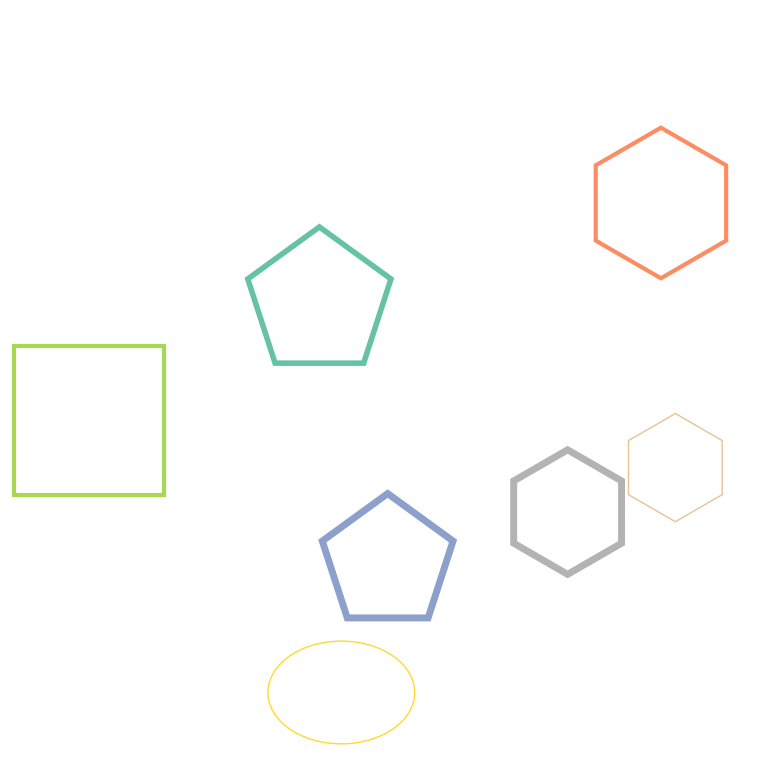[{"shape": "pentagon", "thickness": 2, "radius": 0.49, "center": [0.415, 0.607]}, {"shape": "hexagon", "thickness": 1.5, "radius": 0.49, "center": [0.858, 0.736]}, {"shape": "pentagon", "thickness": 2.5, "radius": 0.45, "center": [0.503, 0.27]}, {"shape": "square", "thickness": 1.5, "radius": 0.48, "center": [0.116, 0.454]}, {"shape": "oval", "thickness": 0.5, "radius": 0.48, "center": [0.443, 0.101]}, {"shape": "hexagon", "thickness": 0.5, "radius": 0.35, "center": [0.877, 0.393]}, {"shape": "hexagon", "thickness": 2.5, "radius": 0.4, "center": [0.737, 0.335]}]